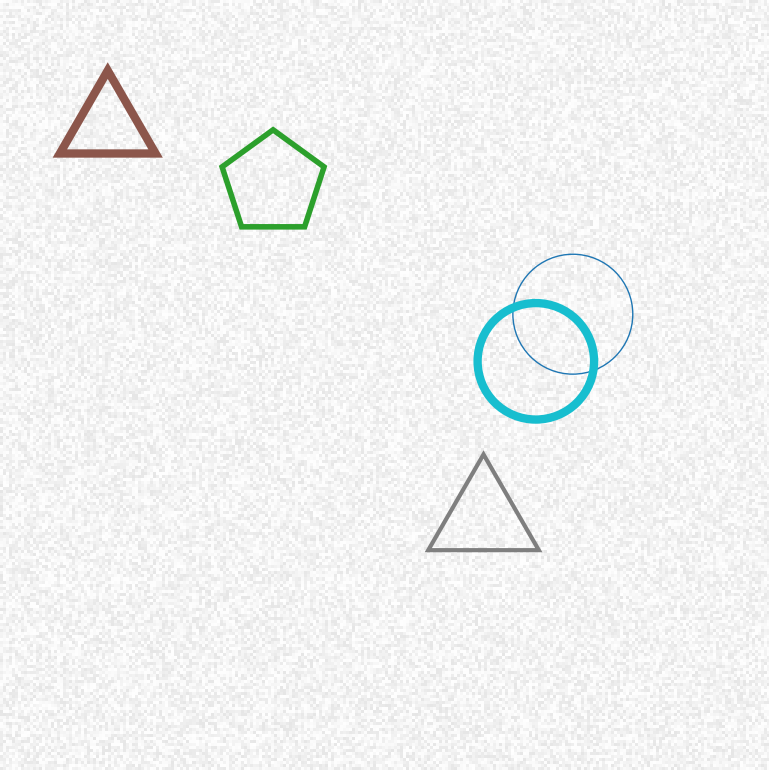[{"shape": "circle", "thickness": 0.5, "radius": 0.39, "center": [0.744, 0.592]}, {"shape": "pentagon", "thickness": 2, "radius": 0.35, "center": [0.355, 0.762]}, {"shape": "triangle", "thickness": 3, "radius": 0.36, "center": [0.14, 0.837]}, {"shape": "triangle", "thickness": 1.5, "radius": 0.41, "center": [0.628, 0.327]}, {"shape": "circle", "thickness": 3, "radius": 0.38, "center": [0.696, 0.531]}]